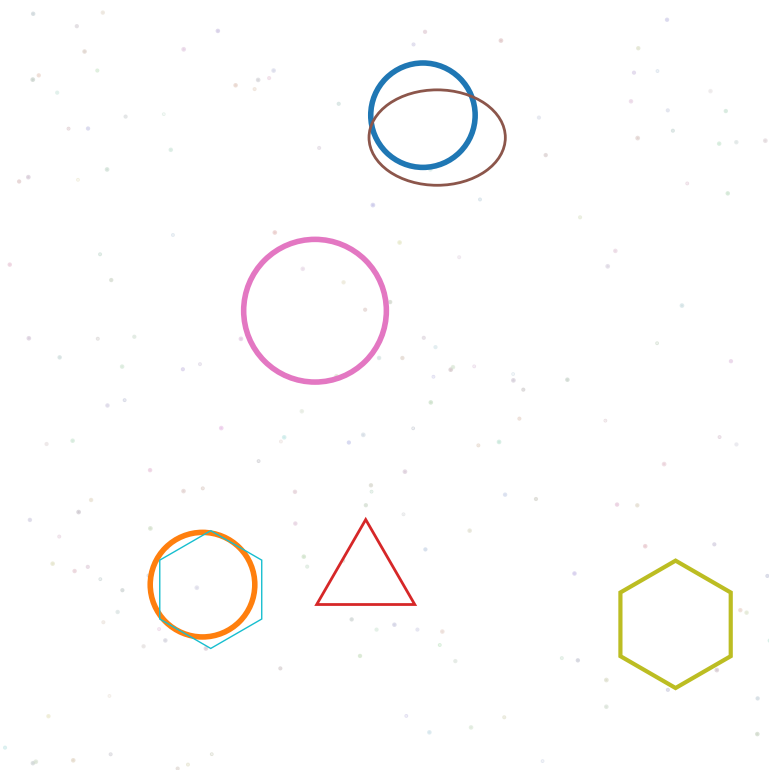[{"shape": "circle", "thickness": 2, "radius": 0.34, "center": [0.549, 0.85]}, {"shape": "circle", "thickness": 2, "radius": 0.34, "center": [0.263, 0.241]}, {"shape": "triangle", "thickness": 1, "radius": 0.37, "center": [0.475, 0.252]}, {"shape": "oval", "thickness": 1, "radius": 0.44, "center": [0.568, 0.821]}, {"shape": "circle", "thickness": 2, "radius": 0.46, "center": [0.409, 0.596]}, {"shape": "hexagon", "thickness": 1.5, "radius": 0.41, "center": [0.877, 0.189]}, {"shape": "hexagon", "thickness": 0.5, "radius": 0.38, "center": [0.274, 0.234]}]